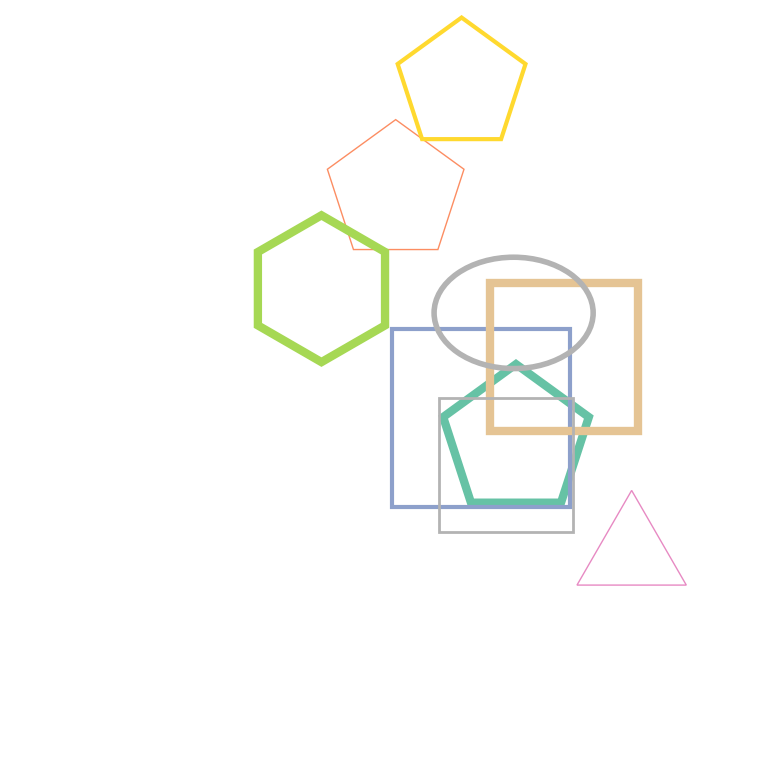[{"shape": "pentagon", "thickness": 3, "radius": 0.5, "center": [0.67, 0.428]}, {"shape": "pentagon", "thickness": 0.5, "radius": 0.47, "center": [0.514, 0.751]}, {"shape": "square", "thickness": 1.5, "radius": 0.58, "center": [0.624, 0.457]}, {"shape": "triangle", "thickness": 0.5, "radius": 0.41, "center": [0.82, 0.281]}, {"shape": "hexagon", "thickness": 3, "radius": 0.48, "center": [0.417, 0.625]}, {"shape": "pentagon", "thickness": 1.5, "radius": 0.44, "center": [0.599, 0.89]}, {"shape": "square", "thickness": 3, "radius": 0.48, "center": [0.733, 0.537]}, {"shape": "square", "thickness": 1, "radius": 0.43, "center": [0.657, 0.396]}, {"shape": "oval", "thickness": 2, "radius": 0.52, "center": [0.667, 0.594]}]